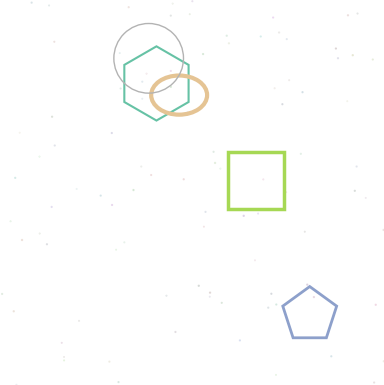[{"shape": "hexagon", "thickness": 1.5, "radius": 0.48, "center": [0.406, 0.783]}, {"shape": "pentagon", "thickness": 2, "radius": 0.37, "center": [0.804, 0.182]}, {"shape": "square", "thickness": 2.5, "radius": 0.37, "center": [0.665, 0.531]}, {"shape": "oval", "thickness": 3, "radius": 0.36, "center": [0.465, 0.753]}, {"shape": "circle", "thickness": 1, "radius": 0.45, "center": [0.386, 0.849]}]